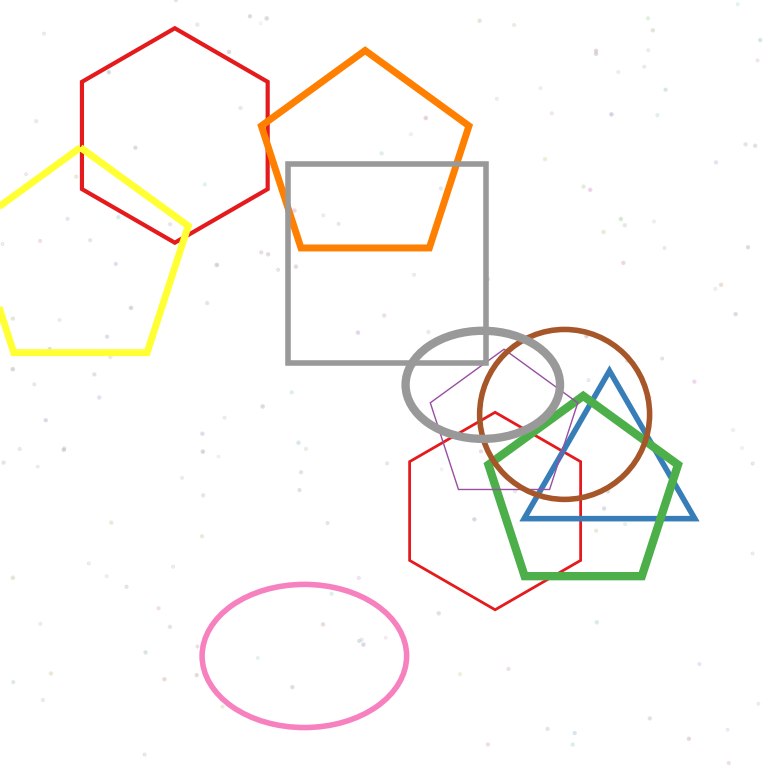[{"shape": "hexagon", "thickness": 1, "radius": 0.64, "center": [0.643, 0.336]}, {"shape": "hexagon", "thickness": 1.5, "radius": 0.7, "center": [0.227, 0.824]}, {"shape": "triangle", "thickness": 2, "radius": 0.64, "center": [0.792, 0.39]}, {"shape": "pentagon", "thickness": 3, "radius": 0.65, "center": [0.757, 0.356]}, {"shape": "pentagon", "thickness": 0.5, "radius": 0.5, "center": [0.655, 0.446]}, {"shape": "pentagon", "thickness": 2.5, "radius": 0.71, "center": [0.474, 0.793]}, {"shape": "pentagon", "thickness": 2.5, "radius": 0.74, "center": [0.104, 0.661]}, {"shape": "circle", "thickness": 2, "radius": 0.55, "center": [0.733, 0.462]}, {"shape": "oval", "thickness": 2, "radius": 0.66, "center": [0.395, 0.148]}, {"shape": "square", "thickness": 2, "radius": 0.64, "center": [0.503, 0.658]}, {"shape": "oval", "thickness": 3, "radius": 0.5, "center": [0.627, 0.5]}]